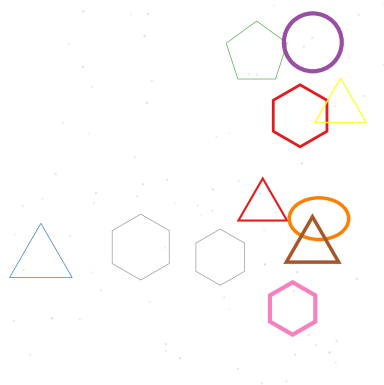[{"shape": "triangle", "thickness": 1.5, "radius": 0.36, "center": [0.682, 0.464]}, {"shape": "hexagon", "thickness": 2, "radius": 0.4, "center": [0.78, 0.699]}, {"shape": "triangle", "thickness": 0.5, "radius": 0.47, "center": [0.106, 0.326]}, {"shape": "pentagon", "thickness": 0.5, "radius": 0.42, "center": [0.667, 0.862]}, {"shape": "circle", "thickness": 3, "radius": 0.38, "center": [0.813, 0.89]}, {"shape": "oval", "thickness": 2.5, "radius": 0.39, "center": [0.829, 0.432]}, {"shape": "triangle", "thickness": 1, "radius": 0.38, "center": [0.885, 0.72]}, {"shape": "triangle", "thickness": 2.5, "radius": 0.39, "center": [0.812, 0.358]}, {"shape": "hexagon", "thickness": 3, "radius": 0.34, "center": [0.76, 0.199]}, {"shape": "hexagon", "thickness": 0.5, "radius": 0.37, "center": [0.572, 0.332]}, {"shape": "hexagon", "thickness": 0.5, "radius": 0.43, "center": [0.366, 0.358]}]